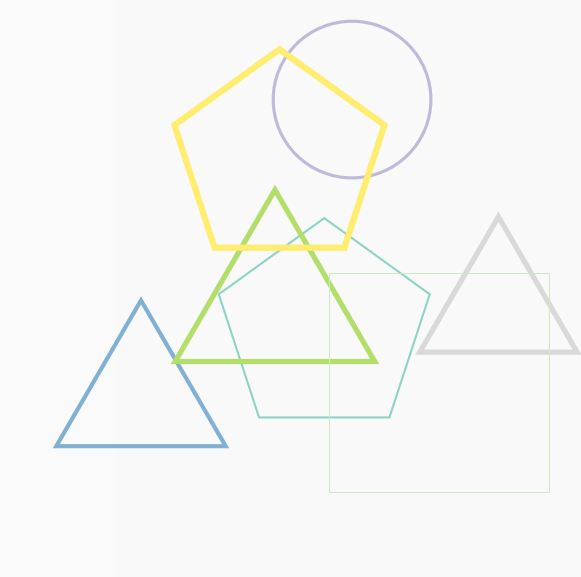[{"shape": "pentagon", "thickness": 1, "radius": 0.95, "center": [0.558, 0.431]}, {"shape": "circle", "thickness": 1.5, "radius": 0.68, "center": [0.606, 0.827]}, {"shape": "triangle", "thickness": 2, "radius": 0.84, "center": [0.243, 0.311]}, {"shape": "triangle", "thickness": 2.5, "radius": 0.99, "center": [0.473, 0.472]}, {"shape": "triangle", "thickness": 2.5, "radius": 0.78, "center": [0.858, 0.468]}, {"shape": "square", "thickness": 0.5, "radius": 0.95, "center": [0.755, 0.336]}, {"shape": "pentagon", "thickness": 3, "radius": 0.95, "center": [0.481, 0.724]}]